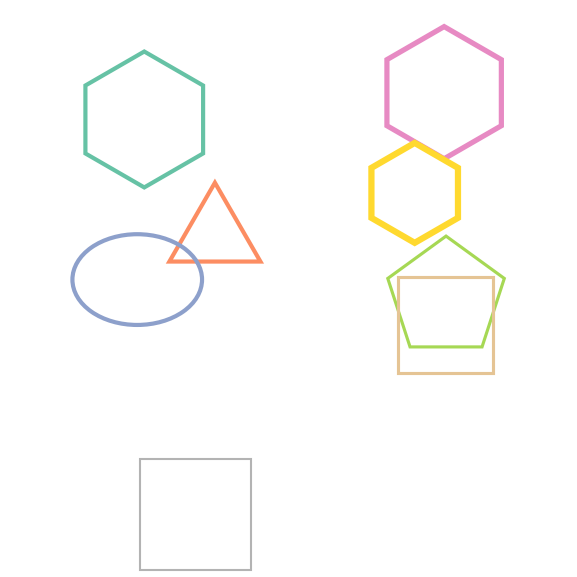[{"shape": "hexagon", "thickness": 2, "radius": 0.59, "center": [0.25, 0.792]}, {"shape": "triangle", "thickness": 2, "radius": 0.46, "center": [0.372, 0.592]}, {"shape": "oval", "thickness": 2, "radius": 0.56, "center": [0.238, 0.515]}, {"shape": "hexagon", "thickness": 2.5, "radius": 0.57, "center": [0.769, 0.839]}, {"shape": "pentagon", "thickness": 1.5, "radius": 0.53, "center": [0.772, 0.484]}, {"shape": "hexagon", "thickness": 3, "radius": 0.43, "center": [0.718, 0.665]}, {"shape": "square", "thickness": 1.5, "radius": 0.41, "center": [0.772, 0.436]}, {"shape": "square", "thickness": 1, "radius": 0.48, "center": [0.338, 0.108]}]